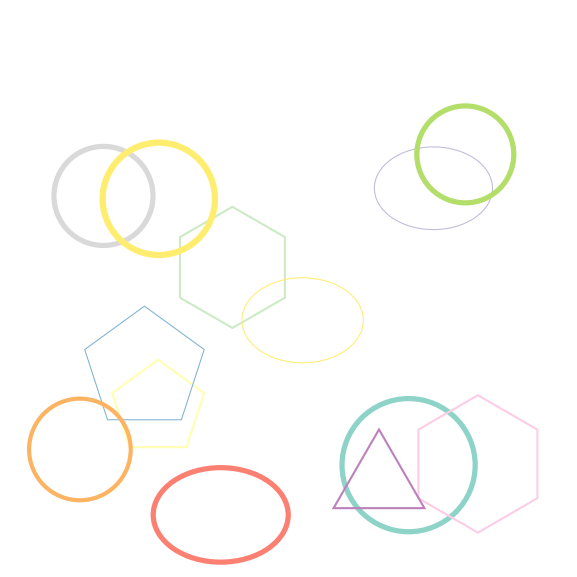[{"shape": "circle", "thickness": 2.5, "radius": 0.58, "center": [0.708, 0.194]}, {"shape": "pentagon", "thickness": 1, "radius": 0.42, "center": [0.274, 0.293]}, {"shape": "oval", "thickness": 0.5, "radius": 0.51, "center": [0.751, 0.673]}, {"shape": "oval", "thickness": 2.5, "radius": 0.58, "center": [0.382, 0.108]}, {"shape": "pentagon", "thickness": 0.5, "radius": 0.54, "center": [0.25, 0.36]}, {"shape": "circle", "thickness": 2, "radius": 0.44, "center": [0.138, 0.221]}, {"shape": "circle", "thickness": 2.5, "radius": 0.42, "center": [0.806, 0.732]}, {"shape": "hexagon", "thickness": 1, "radius": 0.59, "center": [0.827, 0.196]}, {"shape": "circle", "thickness": 2.5, "radius": 0.43, "center": [0.179, 0.66]}, {"shape": "triangle", "thickness": 1, "radius": 0.45, "center": [0.656, 0.165]}, {"shape": "hexagon", "thickness": 1, "radius": 0.52, "center": [0.402, 0.536]}, {"shape": "circle", "thickness": 3, "radius": 0.49, "center": [0.275, 0.655]}, {"shape": "oval", "thickness": 0.5, "radius": 0.53, "center": [0.524, 0.445]}]